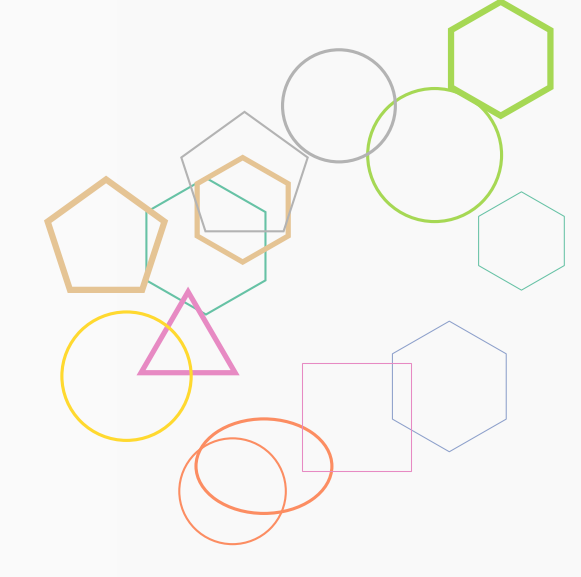[{"shape": "hexagon", "thickness": 0.5, "radius": 0.43, "center": [0.897, 0.582]}, {"shape": "hexagon", "thickness": 1, "radius": 0.59, "center": [0.354, 0.573]}, {"shape": "oval", "thickness": 1.5, "radius": 0.58, "center": [0.454, 0.192]}, {"shape": "circle", "thickness": 1, "radius": 0.46, "center": [0.4, 0.148]}, {"shape": "hexagon", "thickness": 0.5, "radius": 0.57, "center": [0.773, 0.33]}, {"shape": "square", "thickness": 0.5, "radius": 0.47, "center": [0.613, 0.277]}, {"shape": "triangle", "thickness": 2.5, "radius": 0.47, "center": [0.324, 0.4]}, {"shape": "hexagon", "thickness": 3, "radius": 0.49, "center": [0.861, 0.897]}, {"shape": "circle", "thickness": 1.5, "radius": 0.58, "center": [0.748, 0.731]}, {"shape": "circle", "thickness": 1.5, "radius": 0.56, "center": [0.218, 0.348]}, {"shape": "hexagon", "thickness": 2.5, "radius": 0.45, "center": [0.418, 0.636]}, {"shape": "pentagon", "thickness": 3, "radius": 0.53, "center": [0.182, 0.583]}, {"shape": "pentagon", "thickness": 1, "radius": 0.57, "center": [0.421, 0.691]}, {"shape": "circle", "thickness": 1.5, "radius": 0.49, "center": [0.583, 0.816]}]